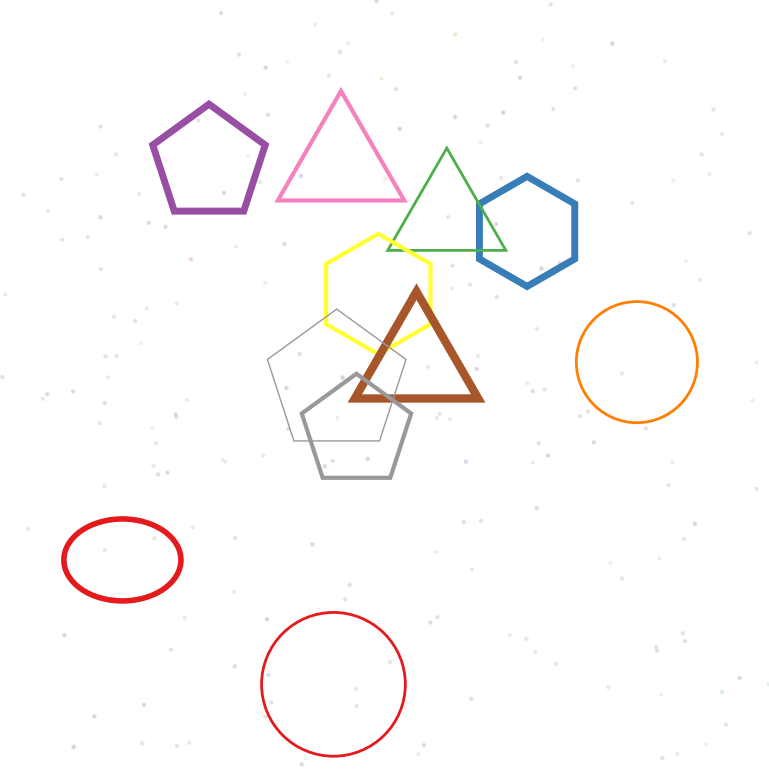[{"shape": "circle", "thickness": 1, "radius": 0.47, "center": [0.433, 0.111]}, {"shape": "oval", "thickness": 2, "radius": 0.38, "center": [0.159, 0.273]}, {"shape": "hexagon", "thickness": 2.5, "radius": 0.36, "center": [0.685, 0.699]}, {"shape": "triangle", "thickness": 1, "radius": 0.44, "center": [0.58, 0.719]}, {"shape": "pentagon", "thickness": 2.5, "radius": 0.38, "center": [0.271, 0.788]}, {"shape": "circle", "thickness": 1, "radius": 0.39, "center": [0.827, 0.53]}, {"shape": "hexagon", "thickness": 1.5, "radius": 0.39, "center": [0.491, 0.618]}, {"shape": "triangle", "thickness": 3, "radius": 0.46, "center": [0.541, 0.529]}, {"shape": "triangle", "thickness": 1.5, "radius": 0.47, "center": [0.443, 0.787]}, {"shape": "pentagon", "thickness": 0.5, "radius": 0.47, "center": [0.437, 0.504]}, {"shape": "pentagon", "thickness": 1.5, "radius": 0.37, "center": [0.463, 0.44]}]